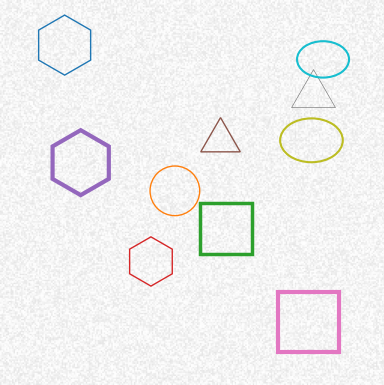[{"shape": "hexagon", "thickness": 1, "radius": 0.39, "center": [0.168, 0.883]}, {"shape": "circle", "thickness": 1, "radius": 0.32, "center": [0.454, 0.504]}, {"shape": "square", "thickness": 2.5, "radius": 0.33, "center": [0.587, 0.408]}, {"shape": "hexagon", "thickness": 1, "radius": 0.32, "center": [0.392, 0.321]}, {"shape": "hexagon", "thickness": 3, "radius": 0.42, "center": [0.21, 0.578]}, {"shape": "triangle", "thickness": 1, "radius": 0.3, "center": [0.573, 0.635]}, {"shape": "square", "thickness": 3, "radius": 0.39, "center": [0.802, 0.164]}, {"shape": "triangle", "thickness": 0.5, "radius": 0.33, "center": [0.814, 0.753]}, {"shape": "oval", "thickness": 1.5, "radius": 0.41, "center": [0.809, 0.636]}, {"shape": "oval", "thickness": 1.5, "radius": 0.34, "center": [0.839, 0.846]}]